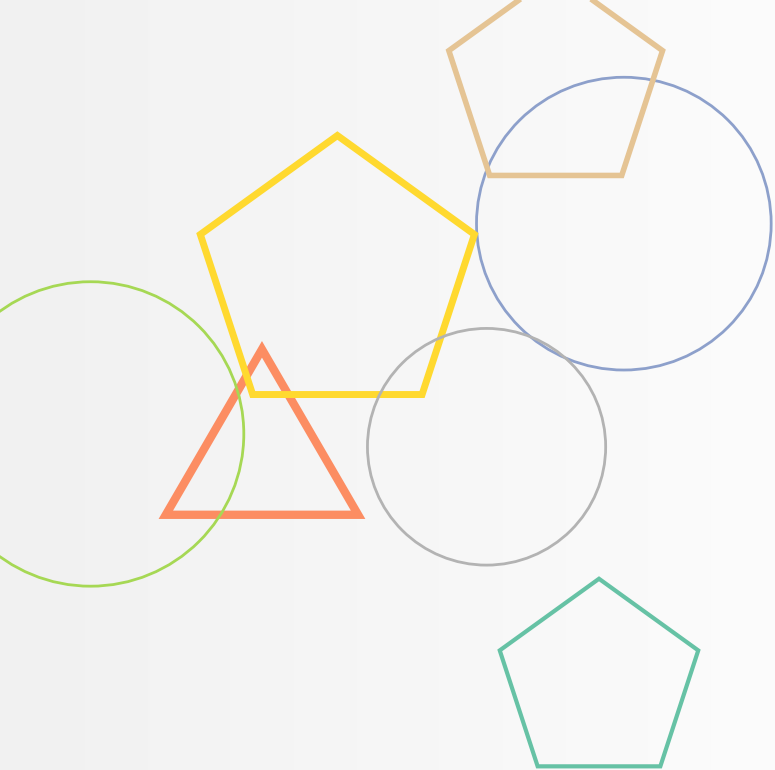[{"shape": "pentagon", "thickness": 1.5, "radius": 0.67, "center": [0.773, 0.114]}, {"shape": "triangle", "thickness": 3, "radius": 0.72, "center": [0.338, 0.403]}, {"shape": "circle", "thickness": 1, "radius": 0.95, "center": [0.805, 0.71]}, {"shape": "circle", "thickness": 1, "radius": 0.99, "center": [0.117, 0.436]}, {"shape": "pentagon", "thickness": 2.5, "radius": 0.93, "center": [0.435, 0.638]}, {"shape": "pentagon", "thickness": 2, "radius": 0.72, "center": [0.717, 0.889]}, {"shape": "circle", "thickness": 1, "radius": 0.77, "center": [0.628, 0.42]}]